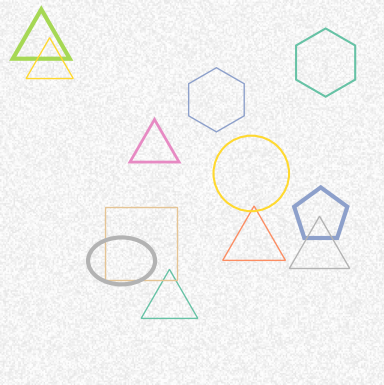[{"shape": "triangle", "thickness": 1, "radius": 0.42, "center": [0.44, 0.215]}, {"shape": "hexagon", "thickness": 1.5, "radius": 0.44, "center": [0.846, 0.837]}, {"shape": "triangle", "thickness": 1, "radius": 0.47, "center": [0.66, 0.371]}, {"shape": "hexagon", "thickness": 1, "radius": 0.42, "center": [0.562, 0.741]}, {"shape": "pentagon", "thickness": 3, "radius": 0.36, "center": [0.833, 0.441]}, {"shape": "triangle", "thickness": 2, "radius": 0.37, "center": [0.401, 0.616]}, {"shape": "triangle", "thickness": 3, "radius": 0.43, "center": [0.107, 0.89]}, {"shape": "triangle", "thickness": 1, "radius": 0.35, "center": [0.129, 0.831]}, {"shape": "circle", "thickness": 1.5, "radius": 0.49, "center": [0.653, 0.55]}, {"shape": "square", "thickness": 1, "radius": 0.47, "center": [0.367, 0.367]}, {"shape": "oval", "thickness": 3, "radius": 0.44, "center": [0.316, 0.322]}, {"shape": "triangle", "thickness": 1, "radius": 0.45, "center": [0.83, 0.348]}]